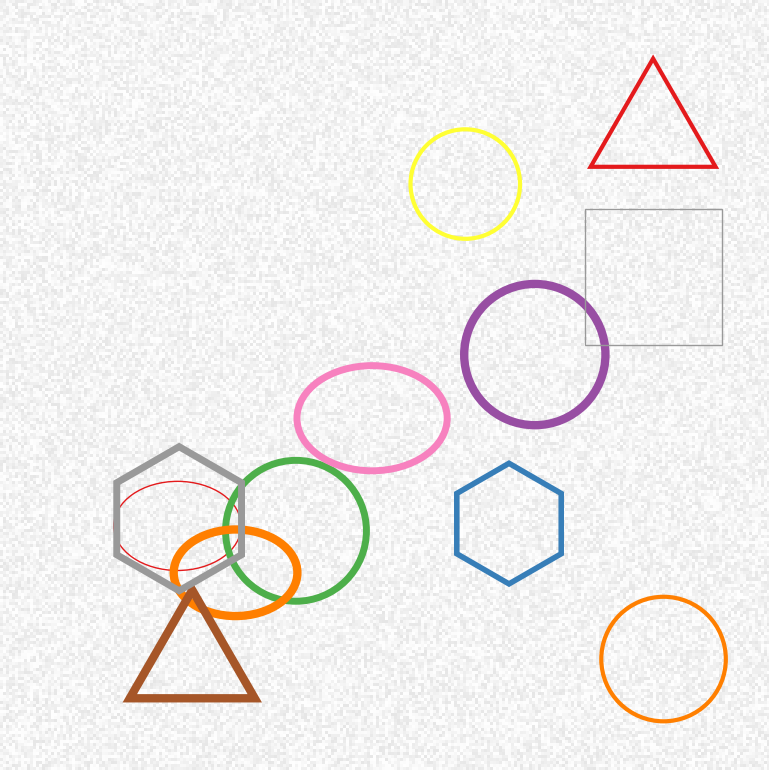[{"shape": "oval", "thickness": 0.5, "radius": 0.41, "center": [0.231, 0.317]}, {"shape": "triangle", "thickness": 1.5, "radius": 0.47, "center": [0.848, 0.83]}, {"shape": "hexagon", "thickness": 2, "radius": 0.39, "center": [0.661, 0.32]}, {"shape": "circle", "thickness": 2.5, "radius": 0.46, "center": [0.384, 0.311]}, {"shape": "circle", "thickness": 3, "radius": 0.46, "center": [0.695, 0.54]}, {"shape": "circle", "thickness": 1.5, "radius": 0.4, "center": [0.862, 0.144]}, {"shape": "oval", "thickness": 3, "radius": 0.4, "center": [0.306, 0.256]}, {"shape": "circle", "thickness": 1.5, "radius": 0.36, "center": [0.604, 0.761]}, {"shape": "triangle", "thickness": 3, "radius": 0.47, "center": [0.25, 0.14]}, {"shape": "oval", "thickness": 2.5, "radius": 0.49, "center": [0.483, 0.457]}, {"shape": "hexagon", "thickness": 2.5, "radius": 0.47, "center": [0.233, 0.326]}, {"shape": "square", "thickness": 0.5, "radius": 0.44, "center": [0.848, 0.64]}]